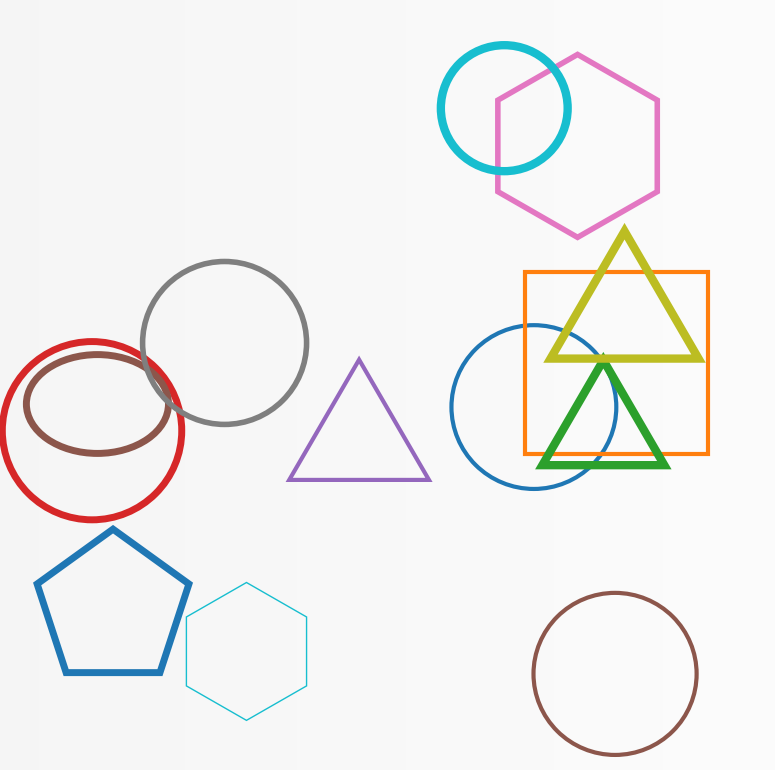[{"shape": "circle", "thickness": 1.5, "radius": 0.53, "center": [0.689, 0.471]}, {"shape": "pentagon", "thickness": 2.5, "radius": 0.51, "center": [0.146, 0.21]}, {"shape": "square", "thickness": 1.5, "radius": 0.59, "center": [0.795, 0.528]}, {"shape": "triangle", "thickness": 3, "radius": 0.45, "center": [0.778, 0.441]}, {"shape": "circle", "thickness": 2.5, "radius": 0.58, "center": [0.119, 0.441]}, {"shape": "triangle", "thickness": 1.5, "radius": 0.52, "center": [0.463, 0.429]}, {"shape": "circle", "thickness": 1.5, "radius": 0.53, "center": [0.794, 0.125]}, {"shape": "oval", "thickness": 2.5, "radius": 0.46, "center": [0.126, 0.475]}, {"shape": "hexagon", "thickness": 2, "radius": 0.59, "center": [0.745, 0.811]}, {"shape": "circle", "thickness": 2, "radius": 0.53, "center": [0.29, 0.555]}, {"shape": "triangle", "thickness": 3, "radius": 0.55, "center": [0.806, 0.589]}, {"shape": "hexagon", "thickness": 0.5, "radius": 0.45, "center": [0.318, 0.154]}, {"shape": "circle", "thickness": 3, "radius": 0.41, "center": [0.651, 0.86]}]